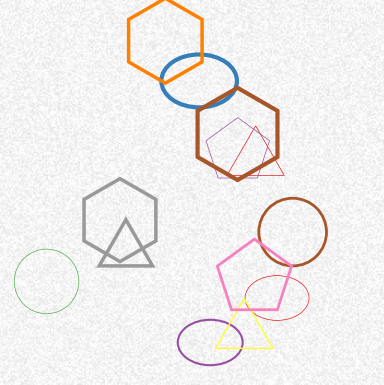[{"shape": "triangle", "thickness": 0.5, "radius": 0.43, "center": [0.664, 0.587]}, {"shape": "oval", "thickness": 0.5, "radius": 0.42, "center": [0.72, 0.226]}, {"shape": "oval", "thickness": 3, "radius": 0.49, "center": [0.517, 0.79]}, {"shape": "circle", "thickness": 0.5, "radius": 0.42, "center": [0.121, 0.269]}, {"shape": "pentagon", "thickness": 0.5, "radius": 0.43, "center": [0.618, 0.608]}, {"shape": "oval", "thickness": 1.5, "radius": 0.42, "center": [0.546, 0.11]}, {"shape": "hexagon", "thickness": 2.5, "radius": 0.55, "center": [0.429, 0.894]}, {"shape": "triangle", "thickness": 1, "radius": 0.43, "center": [0.634, 0.138]}, {"shape": "circle", "thickness": 2, "radius": 0.44, "center": [0.76, 0.397]}, {"shape": "hexagon", "thickness": 3, "radius": 0.6, "center": [0.617, 0.652]}, {"shape": "pentagon", "thickness": 2, "radius": 0.51, "center": [0.661, 0.278]}, {"shape": "triangle", "thickness": 2.5, "radius": 0.4, "center": [0.327, 0.349]}, {"shape": "hexagon", "thickness": 2.5, "radius": 0.54, "center": [0.312, 0.428]}]